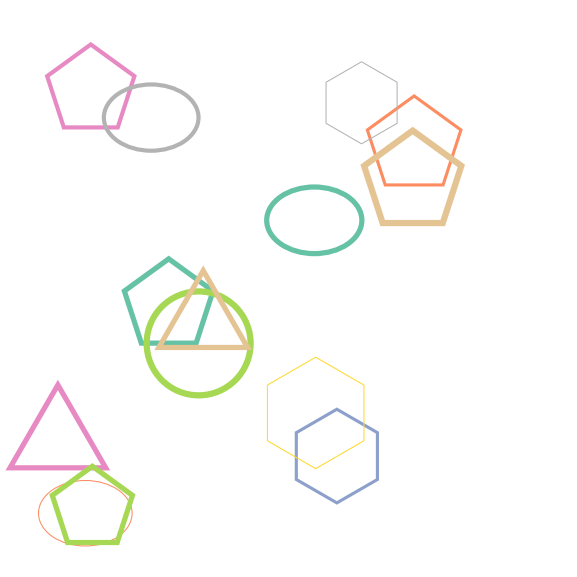[{"shape": "oval", "thickness": 2.5, "radius": 0.41, "center": [0.544, 0.618]}, {"shape": "pentagon", "thickness": 2.5, "radius": 0.4, "center": [0.292, 0.47]}, {"shape": "oval", "thickness": 0.5, "radius": 0.41, "center": [0.148, 0.11]}, {"shape": "pentagon", "thickness": 1.5, "radius": 0.43, "center": [0.717, 0.748]}, {"shape": "hexagon", "thickness": 1.5, "radius": 0.41, "center": [0.583, 0.209]}, {"shape": "pentagon", "thickness": 2, "radius": 0.4, "center": [0.157, 0.843]}, {"shape": "triangle", "thickness": 2.5, "radius": 0.48, "center": [0.1, 0.237]}, {"shape": "pentagon", "thickness": 2.5, "radius": 0.36, "center": [0.16, 0.119]}, {"shape": "circle", "thickness": 3, "radius": 0.45, "center": [0.344, 0.405]}, {"shape": "hexagon", "thickness": 0.5, "radius": 0.48, "center": [0.547, 0.284]}, {"shape": "triangle", "thickness": 2.5, "radius": 0.44, "center": [0.352, 0.442]}, {"shape": "pentagon", "thickness": 3, "radius": 0.44, "center": [0.715, 0.685]}, {"shape": "oval", "thickness": 2, "radius": 0.41, "center": [0.262, 0.796]}, {"shape": "hexagon", "thickness": 0.5, "radius": 0.36, "center": [0.626, 0.821]}]